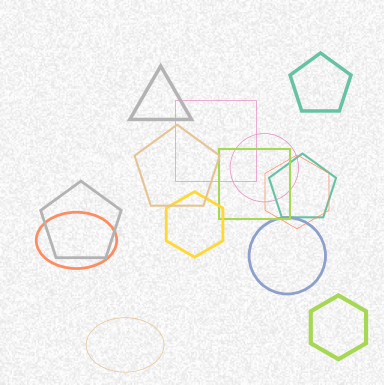[{"shape": "pentagon", "thickness": 1.5, "radius": 0.46, "center": [0.786, 0.51]}, {"shape": "pentagon", "thickness": 2.5, "radius": 0.42, "center": [0.833, 0.779]}, {"shape": "hexagon", "thickness": 0.5, "radius": 0.48, "center": [0.771, 0.502]}, {"shape": "oval", "thickness": 2, "radius": 0.52, "center": [0.199, 0.376]}, {"shape": "circle", "thickness": 2, "radius": 0.5, "center": [0.746, 0.336]}, {"shape": "square", "thickness": 0.5, "radius": 0.53, "center": [0.56, 0.635]}, {"shape": "circle", "thickness": 0.5, "radius": 0.44, "center": [0.687, 0.564]}, {"shape": "hexagon", "thickness": 3, "radius": 0.41, "center": [0.879, 0.15]}, {"shape": "square", "thickness": 1.5, "radius": 0.46, "center": [0.661, 0.522]}, {"shape": "hexagon", "thickness": 2, "radius": 0.42, "center": [0.505, 0.417]}, {"shape": "oval", "thickness": 0.5, "radius": 0.51, "center": [0.325, 0.104]}, {"shape": "pentagon", "thickness": 1.5, "radius": 0.58, "center": [0.46, 0.56]}, {"shape": "triangle", "thickness": 2.5, "radius": 0.46, "center": [0.417, 0.736]}, {"shape": "pentagon", "thickness": 2, "radius": 0.55, "center": [0.21, 0.42]}]